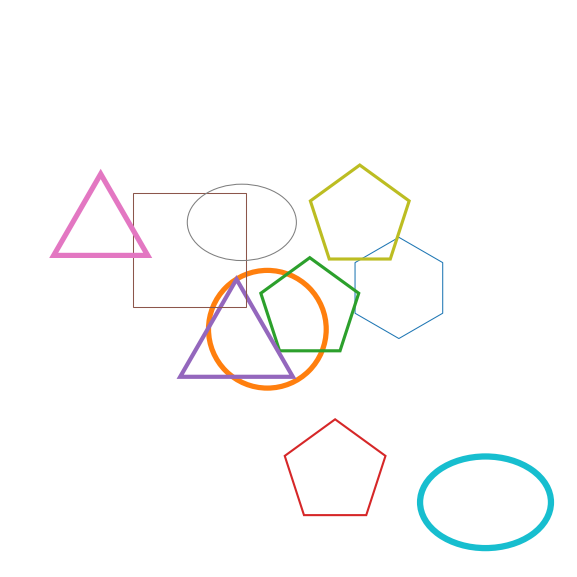[{"shape": "hexagon", "thickness": 0.5, "radius": 0.44, "center": [0.691, 0.501]}, {"shape": "circle", "thickness": 2.5, "radius": 0.51, "center": [0.463, 0.429]}, {"shape": "pentagon", "thickness": 1.5, "radius": 0.45, "center": [0.536, 0.464]}, {"shape": "pentagon", "thickness": 1, "radius": 0.46, "center": [0.58, 0.181]}, {"shape": "triangle", "thickness": 2, "radius": 0.56, "center": [0.41, 0.403]}, {"shape": "square", "thickness": 0.5, "radius": 0.49, "center": [0.328, 0.566]}, {"shape": "triangle", "thickness": 2.5, "radius": 0.47, "center": [0.174, 0.604]}, {"shape": "oval", "thickness": 0.5, "radius": 0.47, "center": [0.419, 0.614]}, {"shape": "pentagon", "thickness": 1.5, "radius": 0.45, "center": [0.623, 0.623]}, {"shape": "oval", "thickness": 3, "radius": 0.57, "center": [0.841, 0.129]}]